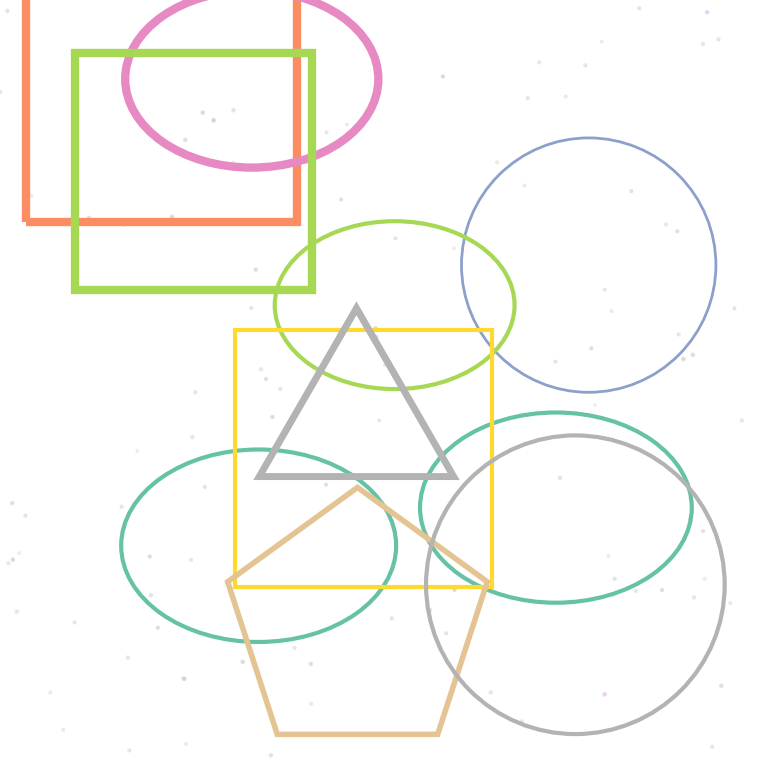[{"shape": "oval", "thickness": 1.5, "radius": 0.88, "center": [0.722, 0.341]}, {"shape": "oval", "thickness": 1.5, "radius": 0.89, "center": [0.336, 0.291]}, {"shape": "square", "thickness": 3, "radius": 0.88, "center": [0.21, 0.888]}, {"shape": "circle", "thickness": 1, "radius": 0.83, "center": [0.765, 0.656]}, {"shape": "oval", "thickness": 3, "radius": 0.82, "center": [0.327, 0.897]}, {"shape": "square", "thickness": 3, "radius": 0.77, "center": [0.251, 0.777]}, {"shape": "oval", "thickness": 1.5, "radius": 0.78, "center": [0.513, 0.604]}, {"shape": "square", "thickness": 1.5, "radius": 0.83, "center": [0.472, 0.405]}, {"shape": "pentagon", "thickness": 2, "radius": 0.89, "center": [0.464, 0.19]}, {"shape": "triangle", "thickness": 2.5, "radius": 0.73, "center": [0.463, 0.454]}, {"shape": "circle", "thickness": 1.5, "radius": 0.97, "center": [0.747, 0.241]}]